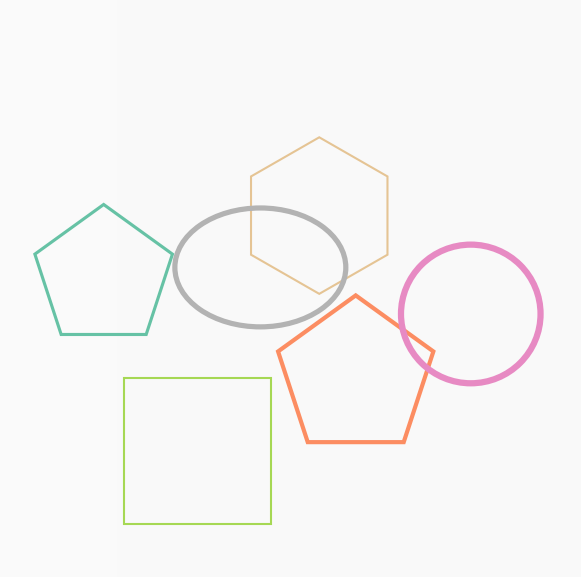[{"shape": "pentagon", "thickness": 1.5, "radius": 0.62, "center": [0.178, 0.521]}, {"shape": "pentagon", "thickness": 2, "radius": 0.7, "center": [0.612, 0.347]}, {"shape": "circle", "thickness": 3, "radius": 0.6, "center": [0.81, 0.455]}, {"shape": "square", "thickness": 1, "radius": 0.63, "center": [0.34, 0.219]}, {"shape": "hexagon", "thickness": 1, "radius": 0.68, "center": [0.549, 0.626]}, {"shape": "oval", "thickness": 2.5, "radius": 0.74, "center": [0.448, 0.536]}]